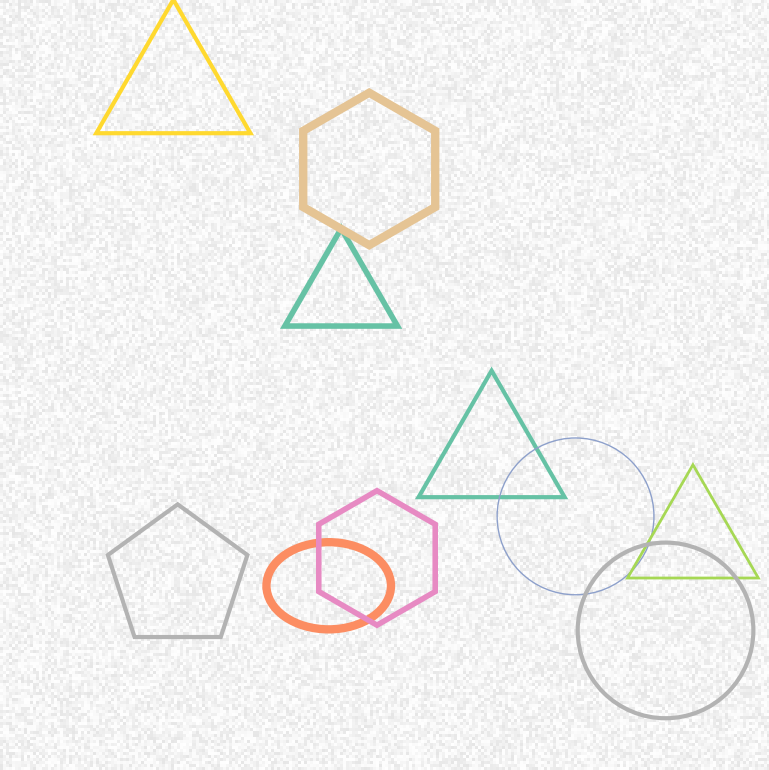[{"shape": "triangle", "thickness": 2, "radius": 0.42, "center": [0.443, 0.619]}, {"shape": "triangle", "thickness": 1.5, "radius": 0.55, "center": [0.638, 0.409]}, {"shape": "oval", "thickness": 3, "radius": 0.4, "center": [0.427, 0.239]}, {"shape": "circle", "thickness": 0.5, "radius": 0.51, "center": [0.747, 0.329]}, {"shape": "hexagon", "thickness": 2, "radius": 0.44, "center": [0.49, 0.275]}, {"shape": "triangle", "thickness": 1, "radius": 0.49, "center": [0.9, 0.298]}, {"shape": "triangle", "thickness": 1.5, "radius": 0.58, "center": [0.225, 0.885]}, {"shape": "hexagon", "thickness": 3, "radius": 0.49, "center": [0.48, 0.781]}, {"shape": "circle", "thickness": 1.5, "radius": 0.57, "center": [0.864, 0.181]}, {"shape": "pentagon", "thickness": 1.5, "radius": 0.48, "center": [0.231, 0.25]}]